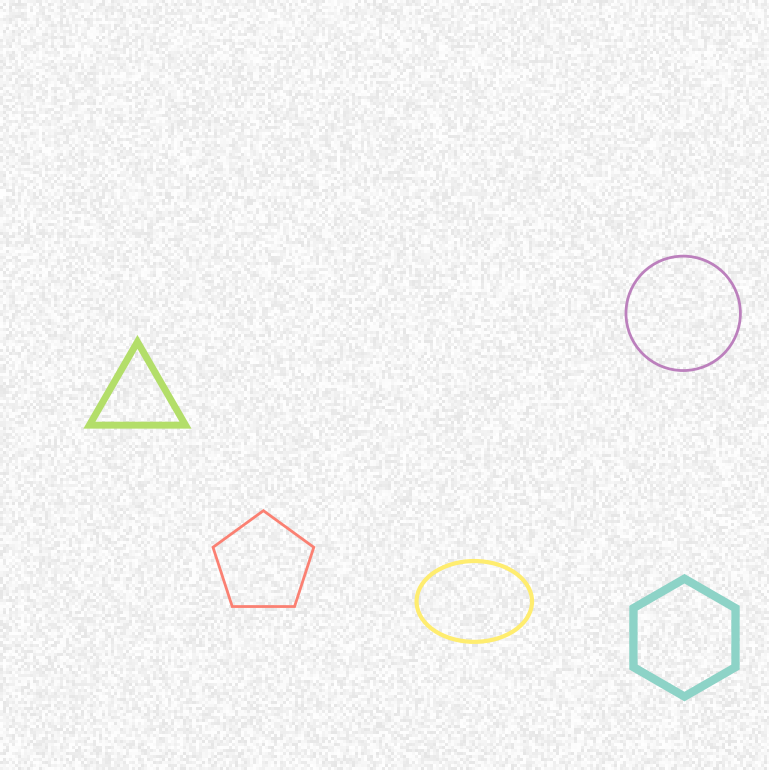[{"shape": "hexagon", "thickness": 3, "radius": 0.38, "center": [0.889, 0.172]}, {"shape": "pentagon", "thickness": 1, "radius": 0.34, "center": [0.342, 0.268]}, {"shape": "triangle", "thickness": 2.5, "radius": 0.36, "center": [0.179, 0.484]}, {"shape": "circle", "thickness": 1, "radius": 0.37, "center": [0.887, 0.593]}, {"shape": "oval", "thickness": 1.5, "radius": 0.37, "center": [0.616, 0.219]}]